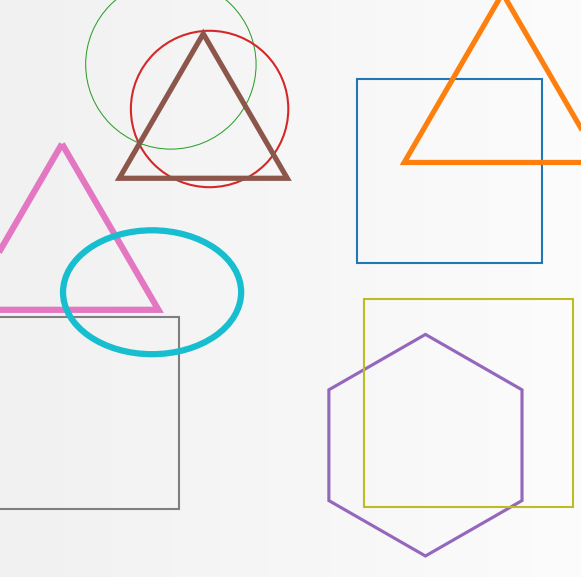[{"shape": "square", "thickness": 1, "radius": 0.79, "center": [0.774, 0.703]}, {"shape": "triangle", "thickness": 2.5, "radius": 0.98, "center": [0.865, 0.815]}, {"shape": "circle", "thickness": 0.5, "radius": 0.73, "center": [0.294, 0.888]}, {"shape": "circle", "thickness": 1, "radius": 0.68, "center": [0.361, 0.81]}, {"shape": "hexagon", "thickness": 1.5, "radius": 0.96, "center": [0.732, 0.228]}, {"shape": "triangle", "thickness": 2.5, "radius": 0.83, "center": [0.35, 0.774]}, {"shape": "triangle", "thickness": 3, "radius": 0.96, "center": [0.107, 0.558]}, {"shape": "square", "thickness": 1, "radius": 0.83, "center": [0.143, 0.284]}, {"shape": "square", "thickness": 1, "radius": 0.9, "center": [0.806, 0.302]}, {"shape": "oval", "thickness": 3, "radius": 0.77, "center": [0.262, 0.493]}]